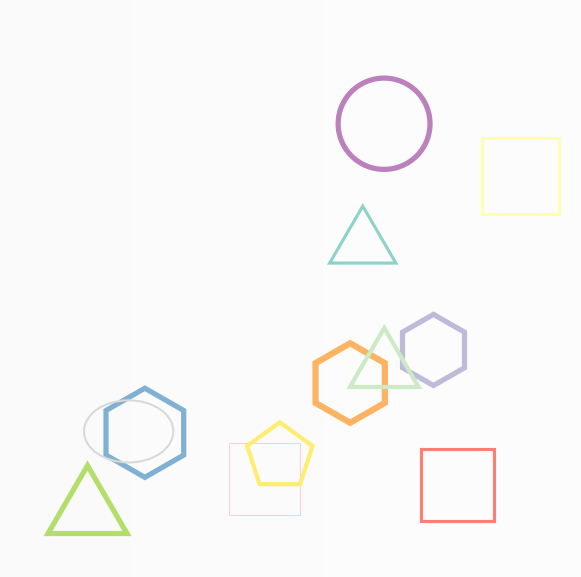[{"shape": "triangle", "thickness": 1.5, "radius": 0.33, "center": [0.624, 0.576]}, {"shape": "square", "thickness": 1.5, "radius": 0.33, "center": [0.895, 0.694]}, {"shape": "hexagon", "thickness": 2.5, "radius": 0.31, "center": [0.746, 0.393]}, {"shape": "square", "thickness": 1.5, "radius": 0.31, "center": [0.786, 0.159]}, {"shape": "hexagon", "thickness": 2.5, "radius": 0.39, "center": [0.249, 0.25]}, {"shape": "hexagon", "thickness": 3, "radius": 0.34, "center": [0.602, 0.336]}, {"shape": "triangle", "thickness": 2.5, "radius": 0.39, "center": [0.151, 0.115]}, {"shape": "square", "thickness": 0.5, "radius": 0.31, "center": [0.455, 0.17]}, {"shape": "oval", "thickness": 1, "radius": 0.38, "center": [0.221, 0.252]}, {"shape": "circle", "thickness": 2.5, "radius": 0.4, "center": [0.661, 0.785]}, {"shape": "triangle", "thickness": 2, "radius": 0.34, "center": [0.661, 0.363]}, {"shape": "pentagon", "thickness": 2, "radius": 0.3, "center": [0.481, 0.209]}]